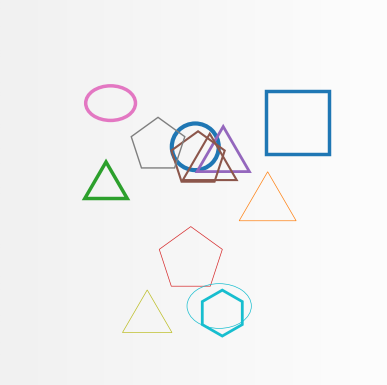[{"shape": "square", "thickness": 2.5, "radius": 0.4, "center": [0.768, 0.682]}, {"shape": "circle", "thickness": 3, "radius": 0.3, "center": [0.504, 0.619]}, {"shape": "triangle", "thickness": 0.5, "radius": 0.42, "center": [0.691, 0.469]}, {"shape": "triangle", "thickness": 2.5, "radius": 0.32, "center": [0.274, 0.516]}, {"shape": "pentagon", "thickness": 0.5, "radius": 0.43, "center": [0.492, 0.326]}, {"shape": "triangle", "thickness": 2, "radius": 0.39, "center": [0.576, 0.593]}, {"shape": "triangle", "thickness": 1.5, "radius": 0.4, "center": [0.541, 0.572]}, {"shape": "pentagon", "thickness": 1.5, "radius": 0.36, "center": [0.511, 0.587]}, {"shape": "oval", "thickness": 2.5, "radius": 0.32, "center": [0.285, 0.732]}, {"shape": "pentagon", "thickness": 1, "radius": 0.36, "center": [0.408, 0.623]}, {"shape": "triangle", "thickness": 0.5, "radius": 0.37, "center": [0.38, 0.173]}, {"shape": "hexagon", "thickness": 2, "radius": 0.3, "center": [0.574, 0.187]}, {"shape": "oval", "thickness": 0.5, "radius": 0.42, "center": [0.566, 0.205]}]